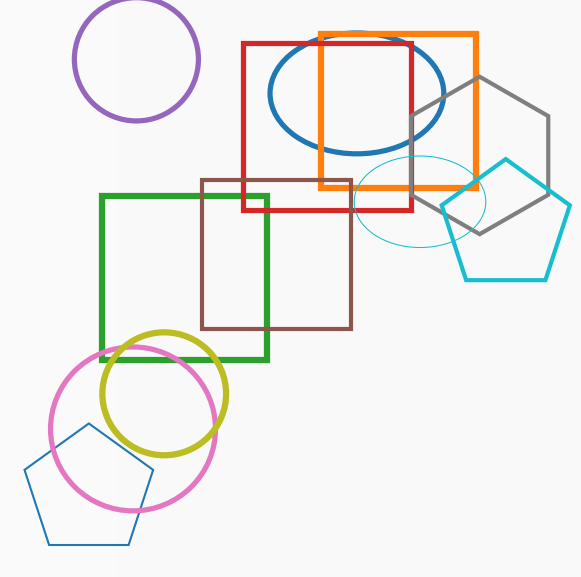[{"shape": "pentagon", "thickness": 1, "radius": 0.58, "center": [0.153, 0.15]}, {"shape": "oval", "thickness": 2.5, "radius": 0.75, "center": [0.614, 0.837]}, {"shape": "square", "thickness": 3, "radius": 0.67, "center": [0.685, 0.807]}, {"shape": "square", "thickness": 3, "radius": 0.71, "center": [0.318, 0.518]}, {"shape": "square", "thickness": 2.5, "radius": 0.72, "center": [0.563, 0.78]}, {"shape": "circle", "thickness": 2.5, "radius": 0.53, "center": [0.235, 0.896]}, {"shape": "square", "thickness": 2, "radius": 0.64, "center": [0.476, 0.559]}, {"shape": "circle", "thickness": 2.5, "radius": 0.71, "center": [0.229, 0.256]}, {"shape": "hexagon", "thickness": 2, "radius": 0.68, "center": [0.825, 0.73]}, {"shape": "circle", "thickness": 3, "radius": 0.53, "center": [0.283, 0.317]}, {"shape": "oval", "thickness": 0.5, "radius": 0.57, "center": [0.723, 0.65]}, {"shape": "pentagon", "thickness": 2, "radius": 0.58, "center": [0.87, 0.608]}]